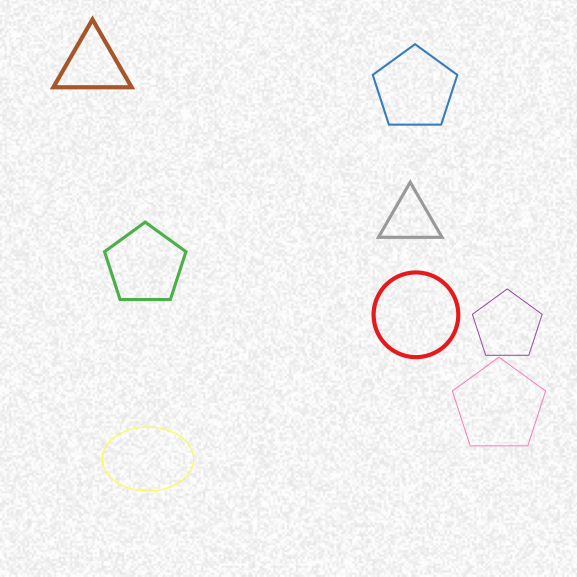[{"shape": "circle", "thickness": 2, "radius": 0.37, "center": [0.72, 0.454]}, {"shape": "pentagon", "thickness": 1, "radius": 0.39, "center": [0.719, 0.846]}, {"shape": "pentagon", "thickness": 1.5, "radius": 0.37, "center": [0.251, 0.54]}, {"shape": "pentagon", "thickness": 0.5, "radius": 0.32, "center": [0.878, 0.435]}, {"shape": "oval", "thickness": 0.5, "radius": 0.4, "center": [0.256, 0.204]}, {"shape": "triangle", "thickness": 2, "radius": 0.39, "center": [0.16, 0.887]}, {"shape": "pentagon", "thickness": 0.5, "radius": 0.42, "center": [0.864, 0.296]}, {"shape": "triangle", "thickness": 1.5, "radius": 0.32, "center": [0.71, 0.62]}]